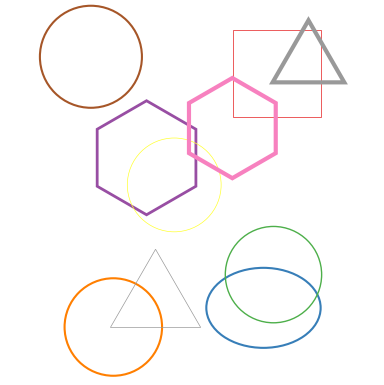[{"shape": "square", "thickness": 0.5, "radius": 0.57, "center": [0.719, 0.809]}, {"shape": "oval", "thickness": 1.5, "radius": 0.74, "center": [0.684, 0.2]}, {"shape": "circle", "thickness": 1, "radius": 0.63, "center": [0.71, 0.287]}, {"shape": "hexagon", "thickness": 2, "radius": 0.74, "center": [0.381, 0.59]}, {"shape": "circle", "thickness": 1.5, "radius": 0.63, "center": [0.294, 0.151]}, {"shape": "circle", "thickness": 0.5, "radius": 0.61, "center": [0.453, 0.52]}, {"shape": "circle", "thickness": 1.5, "radius": 0.66, "center": [0.236, 0.853]}, {"shape": "hexagon", "thickness": 3, "radius": 0.65, "center": [0.604, 0.667]}, {"shape": "triangle", "thickness": 3, "radius": 0.54, "center": [0.801, 0.84]}, {"shape": "triangle", "thickness": 0.5, "radius": 0.68, "center": [0.404, 0.217]}]